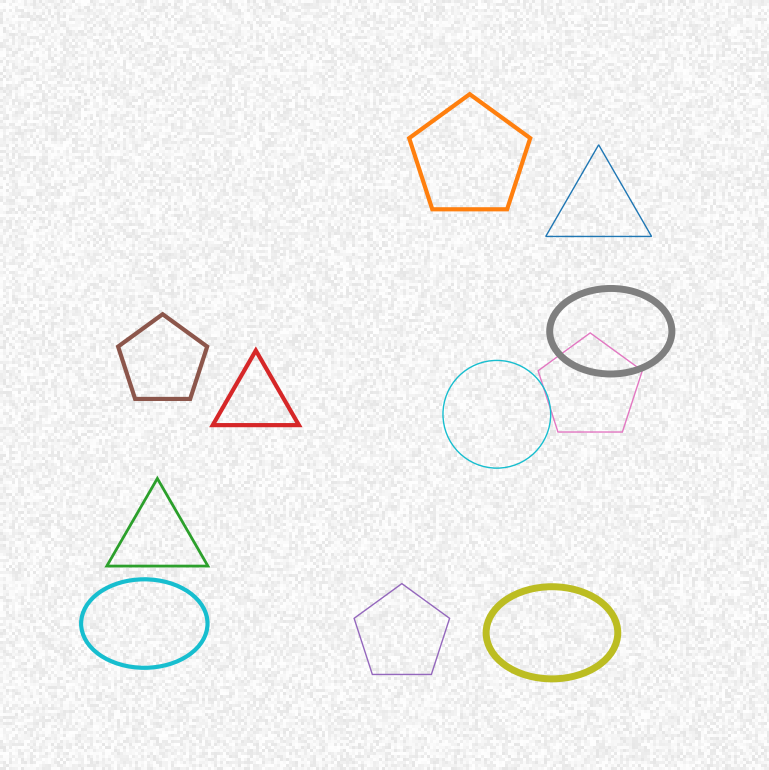[{"shape": "triangle", "thickness": 0.5, "radius": 0.4, "center": [0.777, 0.733]}, {"shape": "pentagon", "thickness": 1.5, "radius": 0.41, "center": [0.61, 0.795]}, {"shape": "triangle", "thickness": 1, "radius": 0.38, "center": [0.204, 0.303]}, {"shape": "triangle", "thickness": 1.5, "radius": 0.32, "center": [0.332, 0.48]}, {"shape": "pentagon", "thickness": 0.5, "radius": 0.33, "center": [0.522, 0.177]}, {"shape": "pentagon", "thickness": 1.5, "radius": 0.3, "center": [0.211, 0.531]}, {"shape": "pentagon", "thickness": 0.5, "radius": 0.36, "center": [0.766, 0.496]}, {"shape": "oval", "thickness": 2.5, "radius": 0.4, "center": [0.793, 0.57]}, {"shape": "oval", "thickness": 2.5, "radius": 0.43, "center": [0.717, 0.178]}, {"shape": "oval", "thickness": 1.5, "radius": 0.41, "center": [0.187, 0.19]}, {"shape": "circle", "thickness": 0.5, "radius": 0.35, "center": [0.645, 0.462]}]